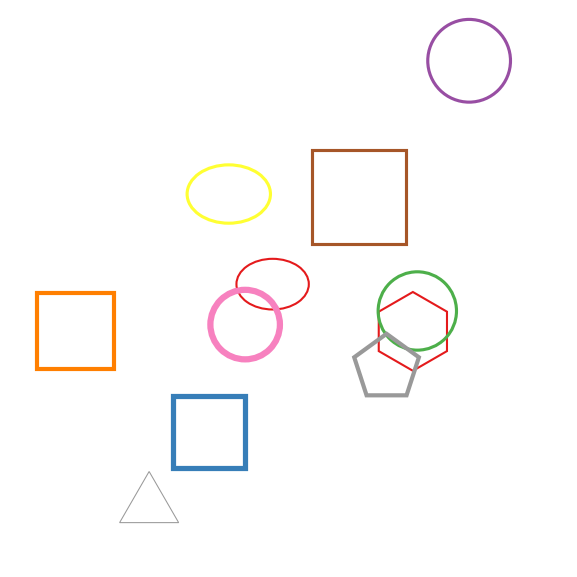[{"shape": "oval", "thickness": 1, "radius": 0.31, "center": [0.472, 0.507]}, {"shape": "hexagon", "thickness": 1, "radius": 0.34, "center": [0.715, 0.425]}, {"shape": "square", "thickness": 2.5, "radius": 0.31, "center": [0.361, 0.251]}, {"shape": "circle", "thickness": 1.5, "radius": 0.34, "center": [0.723, 0.461]}, {"shape": "circle", "thickness": 1.5, "radius": 0.36, "center": [0.812, 0.894]}, {"shape": "square", "thickness": 2, "radius": 0.33, "center": [0.131, 0.426]}, {"shape": "oval", "thickness": 1.5, "radius": 0.36, "center": [0.396, 0.663]}, {"shape": "square", "thickness": 1.5, "radius": 0.41, "center": [0.621, 0.658]}, {"shape": "circle", "thickness": 3, "radius": 0.3, "center": [0.425, 0.437]}, {"shape": "triangle", "thickness": 0.5, "radius": 0.3, "center": [0.258, 0.124]}, {"shape": "pentagon", "thickness": 2, "radius": 0.29, "center": [0.669, 0.362]}]